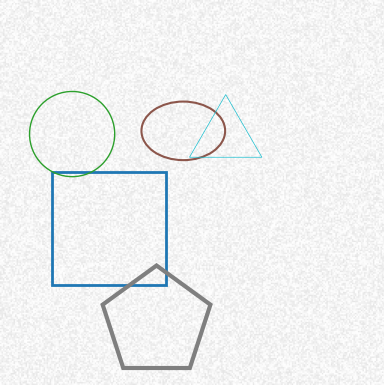[{"shape": "square", "thickness": 2, "radius": 0.74, "center": [0.283, 0.406]}, {"shape": "circle", "thickness": 1, "radius": 0.55, "center": [0.187, 0.652]}, {"shape": "oval", "thickness": 1.5, "radius": 0.54, "center": [0.476, 0.66]}, {"shape": "pentagon", "thickness": 3, "radius": 0.74, "center": [0.407, 0.163]}, {"shape": "triangle", "thickness": 0.5, "radius": 0.54, "center": [0.586, 0.646]}]